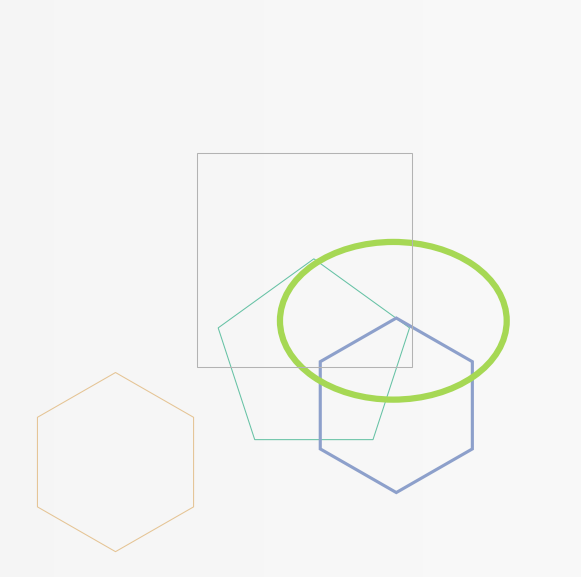[{"shape": "pentagon", "thickness": 0.5, "radius": 0.87, "center": [0.54, 0.378]}, {"shape": "hexagon", "thickness": 1.5, "radius": 0.76, "center": [0.682, 0.297]}, {"shape": "oval", "thickness": 3, "radius": 0.98, "center": [0.677, 0.444]}, {"shape": "hexagon", "thickness": 0.5, "radius": 0.78, "center": [0.199, 0.199]}, {"shape": "square", "thickness": 0.5, "radius": 0.93, "center": [0.524, 0.549]}]